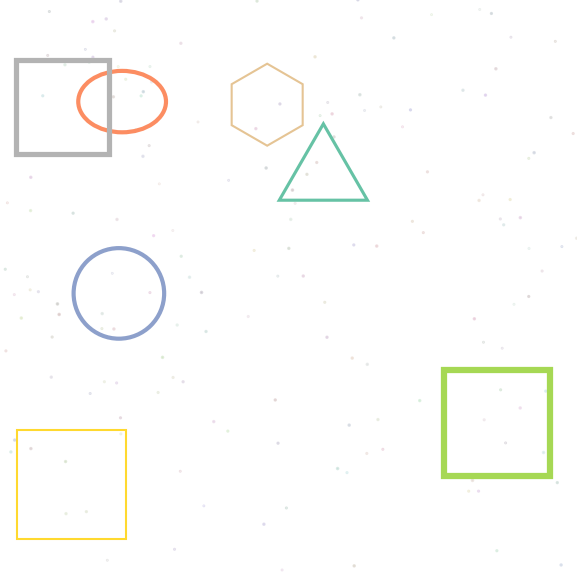[{"shape": "triangle", "thickness": 1.5, "radius": 0.44, "center": [0.56, 0.697]}, {"shape": "oval", "thickness": 2, "radius": 0.38, "center": [0.211, 0.823]}, {"shape": "circle", "thickness": 2, "radius": 0.39, "center": [0.206, 0.491]}, {"shape": "square", "thickness": 3, "radius": 0.46, "center": [0.861, 0.267]}, {"shape": "square", "thickness": 1, "radius": 0.47, "center": [0.123, 0.16]}, {"shape": "hexagon", "thickness": 1, "radius": 0.35, "center": [0.463, 0.818]}, {"shape": "square", "thickness": 2.5, "radius": 0.4, "center": [0.108, 0.814]}]